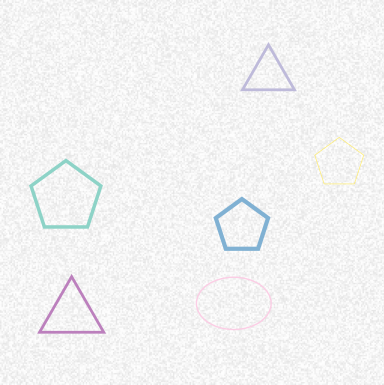[{"shape": "pentagon", "thickness": 2.5, "radius": 0.48, "center": [0.171, 0.488]}, {"shape": "triangle", "thickness": 2, "radius": 0.39, "center": [0.697, 0.806]}, {"shape": "pentagon", "thickness": 3, "radius": 0.36, "center": [0.628, 0.412]}, {"shape": "oval", "thickness": 1, "radius": 0.49, "center": [0.607, 0.212]}, {"shape": "triangle", "thickness": 2, "radius": 0.48, "center": [0.186, 0.185]}, {"shape": "pentagon", "thickness": 0.5, "radius": 0.33, "center": [0.881, 0.576]}]